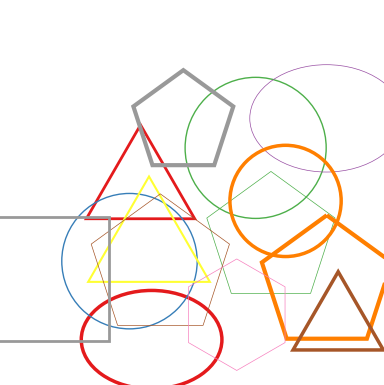[{"shape": "oval", "thickness": 2.5, "radius": 0.91, "center": [0.394, 0.118]}, {"shape": "triangle", "thickness": 2, "radius": 0.81, "center": [0.365, 0.513]}, {"shape": "circle", "thickness": 1, "radius": 0.88, "center": [0.336, 0.322]}, {"shape": "circle", "thickness": 1, "radius": 0.92, "center": [0.664, 0.616]}, {"shape": "pentagon", "thickness": 0.5, "radius": 0.88, "center": [0.704, 0.38]}, {"shape": "oval", "thickness": 0.5, "radius": 1.0, "center": [0.848, 0.693]}, {"shape": "pentagon", "thickness": 3, "radius": 0.89, "center": [0.849, 0.264]}, {"shape": "circle", "thickness": 2.5, "radius": 0.72, "center": [0.742, 0.478]}, {"shape": "triangle", "thickness": 1.5, "radius": 0.91, "center": [0.387, 0.359]}, {"shape": "triangle", "thickness": 2.5, "radius": 0.68, "center": [0.878, 0.159]}, {"shape": "pentagon", "thickness": 0.5, "radius": 0.94, "center": [0.416, 0.308]}, {"shape": "hexagon", "thickness": 0.5, "radius": 0.72, "center": [0.615, 0.183]}, {"shape": "square", "thickness": 2, "radius": 0.8, "center": [0.123, 0.275]}, {"shape": "pentagon", "thickness": 3, "radius": 0.68, "center": [0.476, 0.681]}]